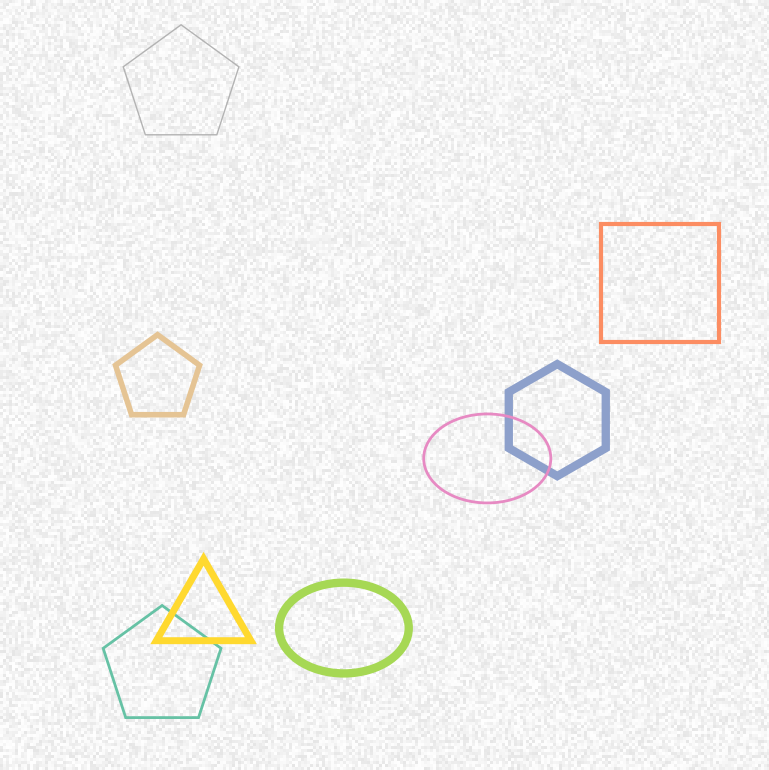[{"shape": "pentagon", "thickness": 1, "radius": 0.4, "center": [0.211, 0.133]}, {"shape": "square", "thickness": 1.5, "radius": 0.38, "center": [0.857, 0.632]}, {"shape": "hexagon", "thickness": 3, "radius": 0.36, "center": [0.724, 0.454]}, {"shape": "oval", "thickness": 1, "radius": 0.41, "center": [0.633, 0.405]}, {"shape": "oval", "thickness": 3, "radius": 0.42, "center": [0.447, 0.184]}, {"shape": "triangle", "thickness": 2.5, "radius": 0.35, "center": [0.264, 0.203]}, {"shape": "pentagon", "thickness": 2, "radius": 0.29, "center": [0.205, 0.508]}, {"shape": "pentagon", "thickness": 0.5, "radius": 0.39, "center": [0.235, 0.889]}]